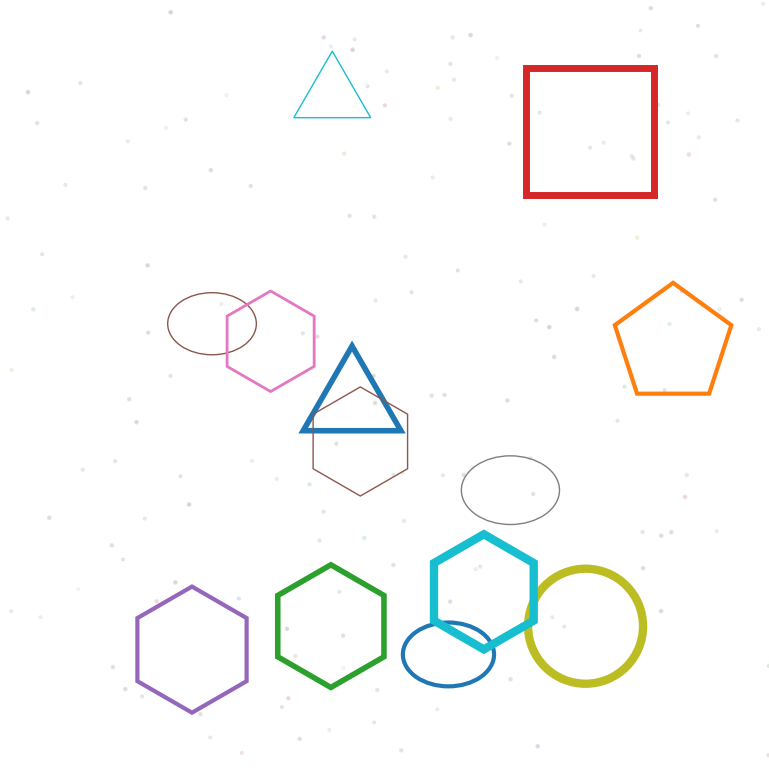[{"shape": "triangle", "thickness": 2, "radius": 0.37, "center": [0.457, 0.477]}, {"shape": "oval", "thickness": 1.5, "radius": 0.3, "center": [0.582, 0.15]}, {"shape": "pentagon", "thickness": 1.5, "radius": 0.4, "center": [0.874, 0.553]}, {"shape": "hexagon", "thickness": 2, "radius": 0.4, "center": [0.43, 0.187]}, {"shape": "square", "thickness": 2.5, "radius": 0.41, "center": [0.766, 0.829]}, {"shape": "hexagon", "thickness": 1.5, "radius": 0.41, "center": [0.249, 0.156]}, {"shape": "hexagon", "thickness": 0.5, "radius": 0.35, "center": [0.468, 0.427]}, {"shape": "oval", "thickness": 0.5, "radius": 0.29, "center": [0.275, 0.58]}, {"shape": "hexagon", "thickness": 1, "radius": 0.33, "center": [0.351, 0.557]}, {"shape": "oval", "thickness": 0.5, "radius": 0.32, "center": [0.663, 0.363]}, {"shape": "circle", "thickness": 3, "radius": 0.37, "center": [0.76, 0.187]}, {"shape": "hexagon", "thickness": 3, "radius": 0.37, "center": [0.628, 0.231]}, {"shape": "triangle", "thickness": 0.5, "radius": 0.29, "center": [0.432, 0.876]}]